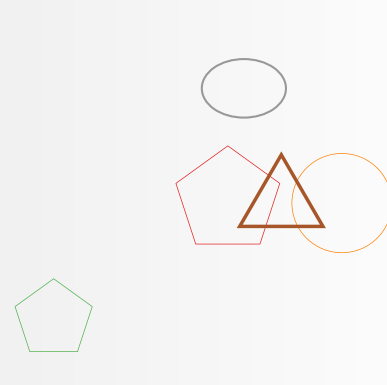[{"shape": "pentagon", "thickness": 0.5, "radius": 0.7, "center": [0.588, 0.48]}, {"shape": "pentagon", "thickness": 0.5, "radius": 0.52, "center": [0.138, 0.171]}, {"shape": "circle", "thickness": 0.5, "radius": 0.64, "center": [0.882, 0.472]}, {"shape": "triangle", "thickness": 2.5, "radius": 0.62, "center": [0.726, 0.474]}, {"shape": "oval", "thickness": 1.5, "radius": 0.54, "center": [0.629, 0.771]}]